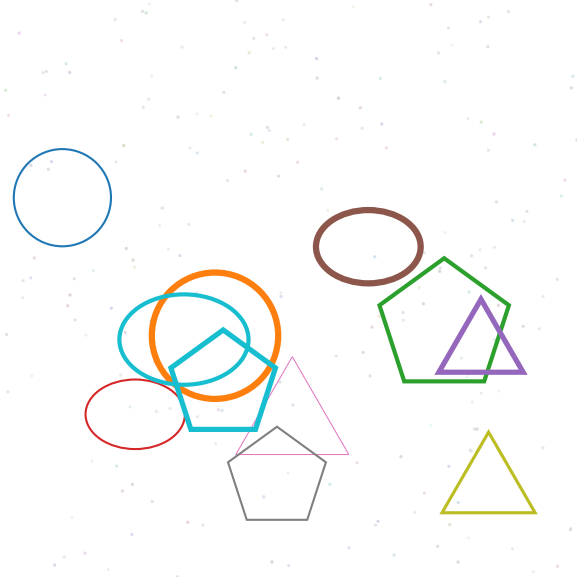[{"shape": "circle", "thickness": 1, "radius": 0.42, "center": [0.108, 0.657]}, {"shape": "circle", "thickness": 3, "radius": 0.55, "center": [0.372, 0.418]}, {"shape": "pentagon", "thickness": 2, "radius": 0.59, "center": [0.769, 0.434]}, {"shape": "oval", "thickness": 1, "radius": 0.43, "center": [0.234, 0.282]}, {"shape": "triangle", "thickness": 2.5, "radius": 0.42, "center": [0.833, 0.397]}, {"shape": "oval", "thickness": 3, "radius": 0.45, "center": [0.638, 0.572]}, {"shape": "triangle", "thickness": 0.5, "radius": 0.56, "center": [0.506, 0.269]}, {"shape": "pentagon", "thickness": 1, "radius": 0.45, "center": [0.48, 0.171]}, {"shape": "triangle", "thickness": 1.5, "radius": 0.47, "center": [0.846, 0.158]}, {"shape": "pentagon", "thickness": 2.5, "radius": 0.48, "center": [0.386, 0.333]}, {"shape": "oval", "thickness": 2, "radius": 0.56, "center": [0.319, 0.411]}]